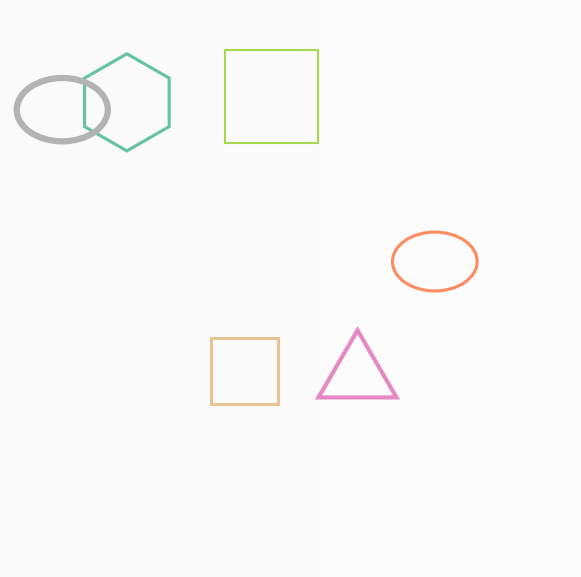[{"shape": "hexagon", "thickness": 1.5, "radius": 0.42, "center": [0.218, 0.822]}, {"shape": "oval", "thickness": 1.5, "radius": 0.36, "center": [0.748, 0.546]}, {"shape": "triangle", "thickness": 2, "radius": 0.39, "center": [0.615, 0.35]}, {"shape": "square", "thickness": 1, "radius": 0.4, "center": [0.467, 0.832]}, {"shape": "square", "thickness": 1.5, "radius": 0.29, "center": [0.421, 0.356]}, {"shape": "oval", "thickness": 3, "radius": 0.39, "center": [0.107, 0.809]}]